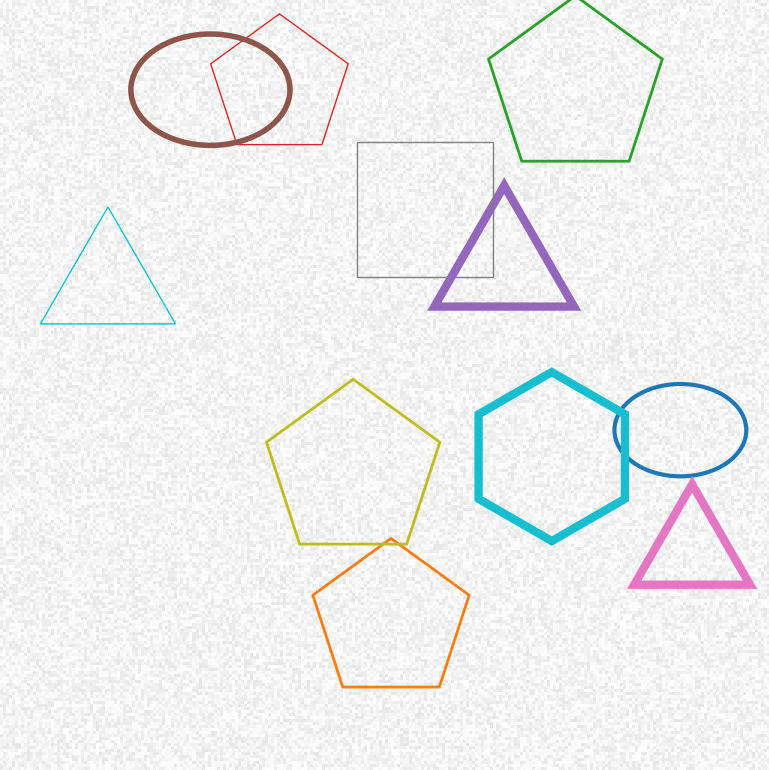[{"shape": "oval", "thickness": 1.5, "radius": 0.43, "center": [0.884, 0.441]}, {"shape": "pentagon", "thickness": 1, "radius": 0.53, "center": [0.508, 0.194]}, {"shape": "pentagon", "thickness": 1, "radius": 0.59, "center": [0.747, 0.887]}, {"shape": "pentagon", "thickness": 0.5, "radius": 0.47, "center": [0.363, 0.888]}, {"shape": "triangle", "thickness": 3, "radius": 0.52, "center": [0.655, 0.654]}, {"shape": "oval", "thickness": 2, "radius": 0.52, "center": [0.273, 0.883]}, {"shape": "triangle", "thickness": 3, "radius": 0.43, "center": [0.899, 0.284]}, {"shape": "square", "thickness": 0.5, "radius": 0.44, "center": [0.552, 0.728]}, {"shape": "pentagon", "thickness": 1, "radius": 0.59, "center": [0.459, 0.389]}, {"shape": "hexagon", "thickness": 3, "radius": 0.55, "center": [0.717, 0.407]}, {"shape": "triangle", "thickness": 0.5, "radius": 0.51, "center": [0.14, 0.63]}]